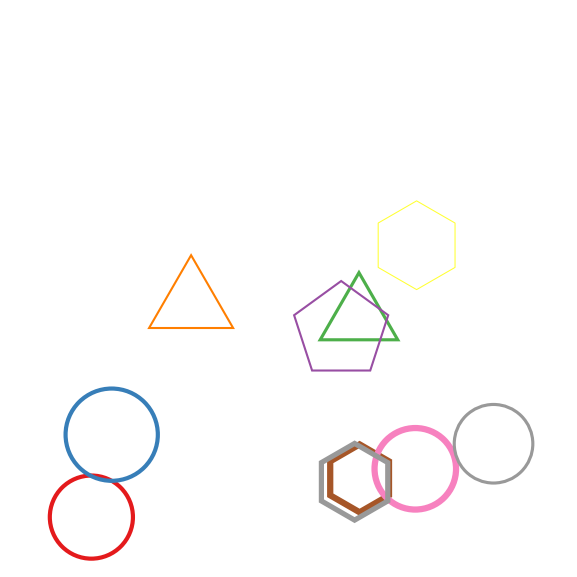[{"shape": "circle", "thickness": 2, "radius": 0.36, "center": [0.158, 0.104]}, {"shape": "circle", "thickness": 2, "radius": 0.4, "center": [0.193, 0.246]}, {"shape": "triangle", "thickness": 1.5, "radius": 0.39, "center": [0.622, 0.45]}, {"shape": "pentagon", "thickness": 1, "radius": 0.43, "center": [0.591, 0.427]}, {"shape": "triangle", "thickness": 1, "radius": 0.42, "center": [0.331, 0.473]}, {"shape": "hexagon", "thickness": 0.5, "radius": 0.38, "center": [0.721, 0.574]}, {"shape": "hexagon", "thickness": 3, "radius": 0.29, "center": [0.623, 0.171]}, {"shape": "circle", "thickness": 3, "radius": 0.35, "center": [0.719, 0.187]}, {"shape": "hexagon", "thickness": 2.5, "radius": 0.33, "center": [0.614, 0.165]}, {"shape": "circle", "thickness": 1.5, "radius": 0.34, "center": [0.855, 0.231]}]